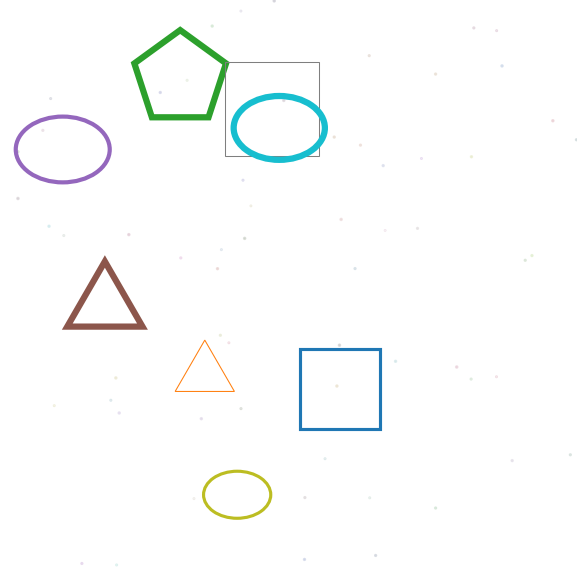[{"shape": "square", "thickness": 1.5, "radius": 0.35, "center": [0.589, 0.325]}, {"shape": "triangle", "thickness": 0.5, "radius": 0.3, "center": [0.355, 0.351]}, {"shape": "pentagon", "thickness": 3, "radius": 0.42, "center": [0.312, 0.864]}, {"shape": "oval", "thickness": 2, "radius": 0.41, "center": [0.109, 0.74]}, {"shape": "triangle", "thickness": 3, "radius": 0.38, "center": [0.182, 0.471]}, {"shape": "square", "thickness": 0.5, "radius": 0.41, "center": [0.471, 0.81]}, {"shape": "oval", "thickness": 1.5, "radius": 0.29, "center": [0.411, 0.142]}, {"shape": "oval", "thickness": 3, "radius": 0.39, "center": [0.484, 0.778]}]